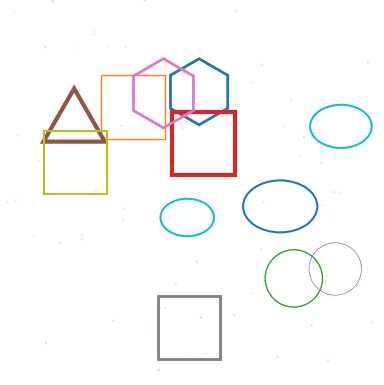[{"shape": "oval", "thickness": 1.5, "radius": 0.48, "center": [0.728, 0.464]}, {"shape": "hexagon", "thickness": 2, "radius": 0.43, "center": [0.517, 0.762]}, {"shape": "square", "thickness": 1, "radius": 0.42, "center": [0.346, 0.723]}, {"shape": "circle", "thickness": 1, "radius": 0.37, "center": [0.763, 0.277]}, {"shape": "square", "thickness": 3, "radius": 0.41, "center": [0.529, 0.627]}, {"shape": "circle", "thickness": 0.5, "radius": 0.34, "center": [0.871, 0.301]}, {"shape": "triangle", "thickness": 3, "radius": 0.46, "center": [0.193, 0.678]}, {"shape": "hexagon", "thickness": 2, "radius": 0.45, "center": [0.425, 0.758]}, {"shape": "square", "thickness": 2, "radius": 0.41, "center": [0.491, 0.15]}, {"shape": "square", "thickness": 1.5, "radius": 0.41, "center": [0.196, 0.579]}, {"shape": "oval", "thickness": 1.5, "radius": 0.4, "center": [0.886, 0.672]}, {"shape": "oval", "thickness": 1.5, "radius": 0.35, "center": [0.486, 0.435]}]